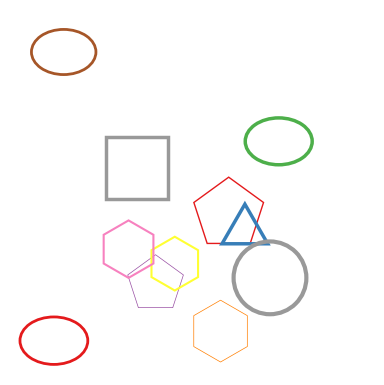[{"shape": "oval", "thickness": 2, "radius": 0.44, "center": [0.14, 0.115]}, {"shape": "pentagon", "thickness": 1, "radius": 0.48, "center": [0.594, 0.445]}, {"shape": "triangle", "thickness": 2.5, "radius": 0.34, "center": [0.636, 0.401]}, {"shape": "oval", "thickness": 2.5, "radius": 0.43, "center": [0.724, 0.633]}, {"shape": "pentagon", "thickness": 0.5, "radius": 0.38, "center": [0.404, 0.262]}, {"shape": "hexagon", "thickness": 0.5, "radius": 0.4, "center": [0.573, 0.14]}, {"shape": "hexagon", "thickness": 1.5, "radius": 0.35, "center": [0.454, 0.315]}, {"shape": "oval", "thickness": 2, "radius": 0.42, "center": [0.165, 0.865]}, {"shape": "hexagon", "thickness": 1.5, "radius": 0.37, "center": [0.334, 0.353]}, {"shape": "circle", "thickness": 3, "radius": 0.47, "center": [0.701, 0.278]}, {"shape": "square", "thickness": 2.5, "radius": 0.4, "center": [0.355, 0.563]}]